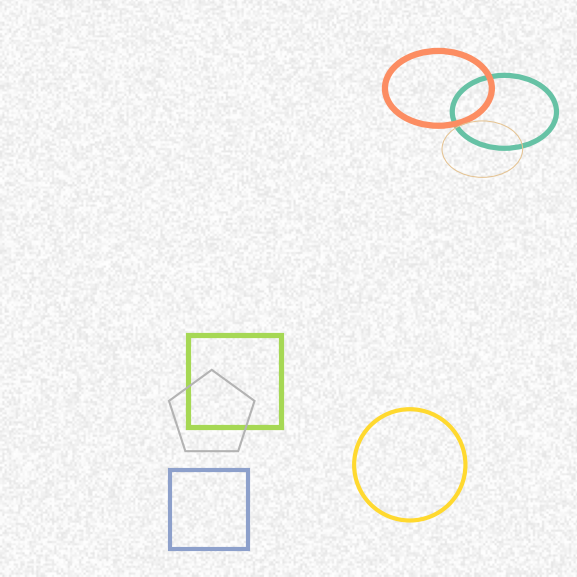[{"shape": "oval", "thickness": 2.5, "radius": 0.45, "center": [0.873, 0.806]}, {"shape": "oval", "thickness": 3, "radius": 0.46, "center": [0.759, 0.846]}, {"shape": "square", "thickness": 2, "radius": 0.34, "center": [0.362, 0.117]}, {"shape": "square", "thickness": 2.5, "radius": 0.4, "center": [0.406, 0.34]}, {"shape": "circle", "thickness": 2, "radius": 0.48, "center": [0.71, 0.194]}, {"shape": "oval", "thickness": 0.5, "radius": 0.35, "center": [0.835, 0.741]}, {"shape": "pentagon", "thickness": 1, "radius": 0.39, "center": [0.367, 0.281]}]